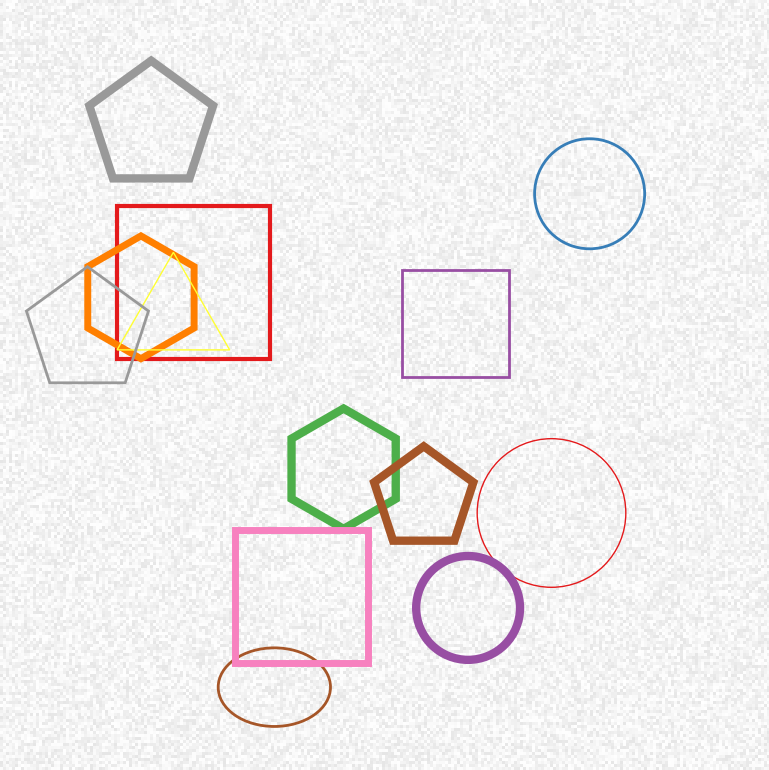[{"shape": "circle", "thickness": 0.5, "radius": 0.48, "center": [0.716, 0.334]}, {"shape": "square", "thickness": 1.5, "radius": 0.5, "center": [0.251, 0.633]}, {"shape": "circle", "thickness": 1, "radius": 0.36, "center": [0.766, 0.748]}, {"shape": "hexagon", "thickness": 3, "radius": 0.39, "center": [0.446, 0.391]}, {"shape": "square", "thickness": 1, "radius": 0.35, "center": [0.592, 0.58]}, {"shape": "circle", "thickness": 3, "radius": 0.34, "center": [0.608, 0.21]}, {"shape": "hexagon", "thickness": 2.5, "radius": 0.4, "center": [0.183, 0.614]}, {"shape": "triangle", "thickness": 0.5, "radius": 0.42, "center": [0.225, 0.588]}, {"shape": "oval", "thickness": 1, "radius": 0.36, "center": [0.356, 0.108]}, {"shape": "pentagon", "thickness": 3, "radius": 0.34, "center": [0.55, 0.353]}, {"shape": "square", "thickness": 2.5, "radius": 0.43, "center": [0.391, 0.226]}, {"shape": "pentagon", "thickness": 1, "radius": 0.42, "center": [0.114, 0.57]}, {"shape": "pentagon", "thickness": 3, "radius": 0.42, "center": [0.196, 0.837]}]